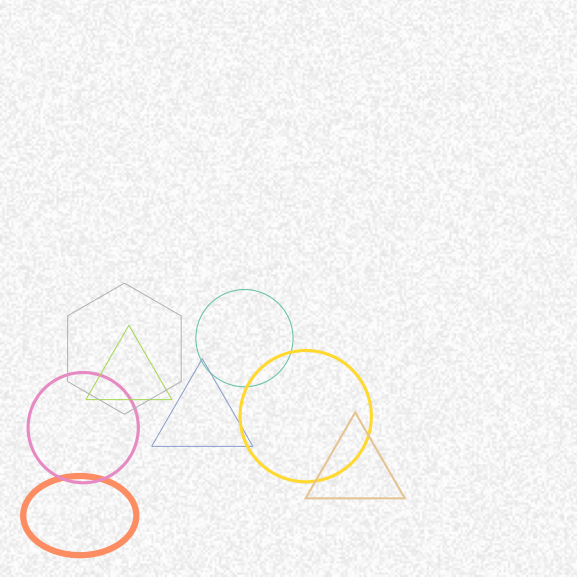[{"shape": "circle", "thickness": 0.5, "radius": 0.42, "center": [0.423, 0.414]}, {"shape": "oval", "thickness": 3, "radius": 0.49, "center": [0.138, 0.106]}, {"shape": "triangle", "thickness": 0.5, "radius": 0.51, "center": [0.35, 0.277]}, {"shape": "circle", "thickness": 1.5, "radius": 0.48, "center": [0.144, 0.259]}, {"shape": "triangle", "thickness": 0.5, "radius": 0.43, "center": [0.223, 0.35]}, {"shape": "circle", "thickness": 1.5, "radius": 0.57, "center": [0.529, 0.279]}, {"shape": "triangle", "thickness": 1, "radius": 0.5, "center": [0.615, 0.186]}, {"shape": "hexagon", "thickness": 0.5, "radius": 0.57, "center": [0.215, 0.395]}]